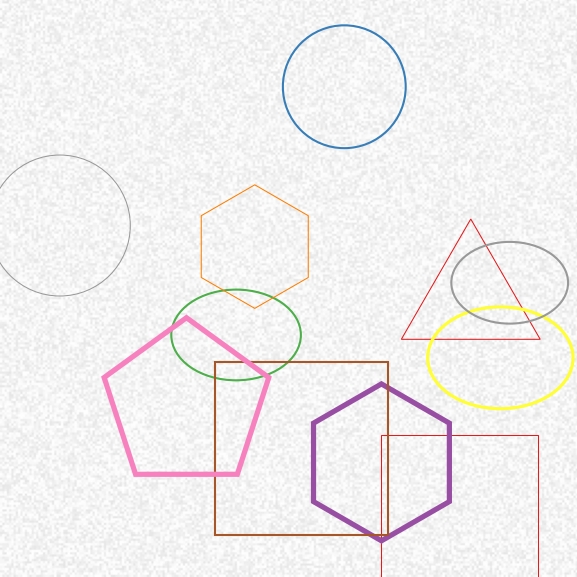[{"shape": "triangle", "thickness": 0.5, "radius": 0.69, "center": [0.815, 0.481]}, {"shape": "square", "thickness": 0.5, "radius": 0.68, "center": [0.796, 0.111]}, {"shape": "circle", "thickness": 1, "radius": 0.53, "center": [0.596, 0.849]}, {"shape": "oval", "thickness": 1, "radius": 0.56, "center": [0.409, 0.419]}, {"shape": "hexagon", "thickness": 2.5, "radius": 0.68, "center": [0.661, 0.199]}, {"shape": "hexagon", "thickness": 0.5, "radius": 0.53, "center": [0.441, 0.572]}, {"shape": "oval", "thickness": 1.5, "radius": 0.63, "center": [0.866, 0.38]}, {"shape": "square", "thickness": 1, "radius": 0.75, "center": [0.521, 0.222]}, {"shape": "pentagon", "thickness": 2.5, "radius": 0.75, "center": [0.323, 0.299]}, {"shape": "oval", "thickness": 1, "radius": 0.51, "center": [0.883, 0.51]}, {"shape": "circle", "thickness": 0.5, "radius": 0.61, "center": [0.104, 0.609]}]